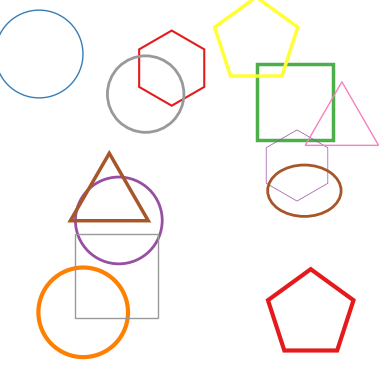[{"shape": "hexagon", "thickness": 1.5, "radius": 0.49, "center": [0.446, 0.823]}, {"shape": "pentagon", "thickness": 3, "radius": 0.58, "center": [0.807, 0.184]}, {"shape": "circle", "thickness": 1, "radius": 0.57, "center": [0.102, 0.86]}, {"shape": "square", "thickness": 2.5, "radius": 0.49, "center": [0.766, 0.736]}, {"shape": "hexagon", "thickness": 0.5, "radius": 0.46, "center": [0.771, 0.57]}, {"shape": "circle", "thickness": 2, "radius": 0.56, "center": [0.309, 0.427]}, {"shape": "circle", "thickness": 3, "radius": 0.58, "center": [0.216, 0.189]}, {"shape": "pentagon", "thickness": 2.5, "radius": 0.57, "center": [0.665, 0.894]}, {"shape": "oval", "thickness": 2, "radius": 0.48, "center": [0.791, 0.505]}, {"shape": "triangle", "thickness": 2.5, "radius": 0.58, "center": [0.284, 0.485]}, {"shape": "triangle", "thickness": 1, "radius": 0.55, "center": [0.888, 0.678]}, {"shape": "circle", "thickness": 2, "radius": 0.5, "center": [0.378, 0.756]}, {"shape": "square", "thickness": 1, "radius": 0.54, "center": [0.303, 0.283]}]